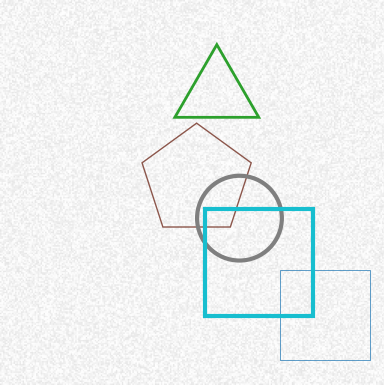[{"shape": "square", "thickness": 0.5, "radius": 0.58, "center": [0.844, 0.183]}, {"shape": "triangle", "thickness": 2, "radius": 0.63, "center": [0.563, 0.758]}, {"shape": "pentagon", "thickness": 1, "radius": 0.75, "center": [0.511, 0.531]}, {"shape": "circle", "thickness": 3, "radius": 0.55, "center": [0.622, 0.433]}, {"shape": "square", "thickness": 3, "radius": 0.7, "center": [0.673, 0.318]}]